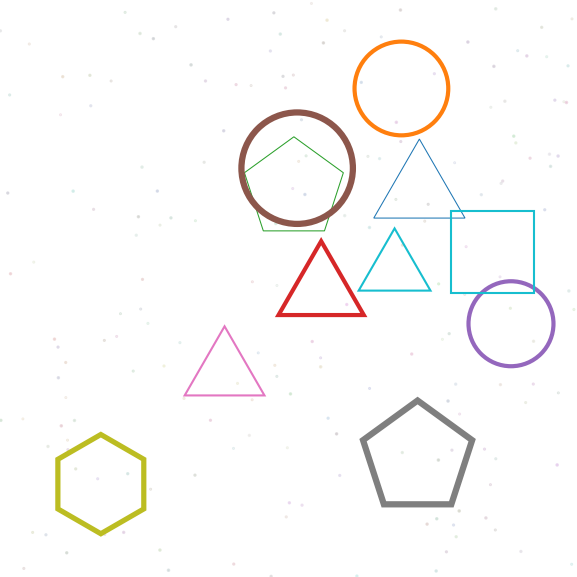[{"shape": "triangle", "thickness": 0.5, "radius": 0.46, "center": [0.726, 0.667]}, {"shape": "circle", "thickness": 2, "radius": 0.41, "center": [0.695, 0.846]}, {"shape": "pentagon", "thickness": 0.5, "radius": 0.45, "center": [0.509, 0.672]}, {"shape": "triangle", "thickness": 2, "radius": 0.43, "center": [0.556, 0.496]}, {"shape": "circle", "thickness": 2, "radius": 0.37, "center": [0.885, 0.439]}, {"shape": "circle", "thickness": 3, "radius": 0.48, "center": [0.515, 0.708]}, {"shape": "triangle", "thickness": 1, "radius": 0.4, "center": [0.389, 0.354]}, {"shape": "pentagon", "thickness": 3, "radius": 0.5, "center": [0.723, 0.206]}, {"shape": "hexagon", "thickness": 2.5, "radius": 0.43, "center": [0.175, 0.161]}, {"shape": "triangle", "thickness": 1, "radius": 0.36, "center": [0.683, 0.532]}, {"shape": "square", "thickness": 1, "radius": 0.36, "center": [0.853, 0.562]}]